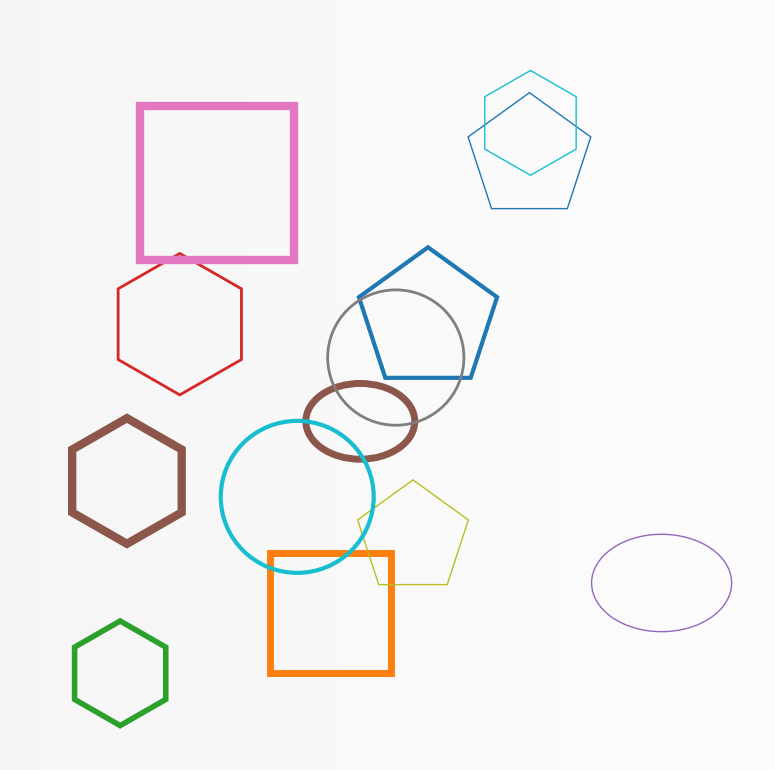[{"shape": "pentagon", "thickness": 1.5, "radius": 0.47, "center": [0.552, 0.585]}, {"shape": "pentagon", "thickness": 0.5, "radius": 0.42, "center": [0.683, 0.796]}, {"shape": "square", "thickness": 2.5, "radius": 0.39, "center": [0.426, 0.204]}, {"shape": "hexagon", "thickness": 2, "radius": 0.34, "center": [0.155, 0.126]}, {"shape": "hexagon", "thickness": 1, "radius": 0.46, "center": [0.232, 0.579]}, {"shape": "oval", "thickness": 0.5, "radius": 0.45, "center": [0.854, 0.243]}, {"shape": "oval", "thickness": 2.5, "radius": 0.35, "center": [0.465, 0.453]}, {"shape": "hexagon", "thickness": 3, "radius": 0.41, "center": [0.164, 0.375]}, {"shape": "square", "thickness": 3, "radius": 0.5, "center": [0.28, 0.762]}, {"shape": "circle", "thickness": 1, "radius": 0.44, "center": [0.511, 0.536]}, {"shape": "pentagon", "thickness": 0.5, "radius": 0.38, "center": [0.533, 0.302]}, {"shape": "circle", "thickness": 1.5, "radius": 0.49, "center": [0.384, 0.355]}, {"shape": "hexagon", "thickness": 0.5, "radius": 0.34, "center": [0.685, 0.84]}]